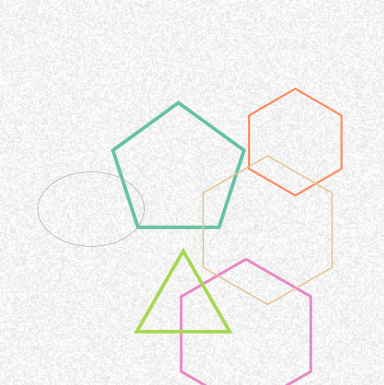[{"shape": "pentagon", "thickness": 2.5, "radius": 0.89, "center": [0.463, 0.554]}, {"shape": "hexagon", "thickness": 1.5, "radius": 0.69, "center": [0.767, 0.631]}, {"shape": "hexagon", "thickness": 2, "radius": 0.97, "center": [0.639, 0.132]}, {"shape": "triangle", "thickness": 2.5, "radius": 0.7, "center": [0.476, 0.208]}, {"shape": "hexagon", "thickness": 1, "radius": 0.97, "center": [0.695, 0.402]}, {"shape": "oval", "thickness": 0.5, "radius": 0.69, "center": [0.237, 0.457]}]